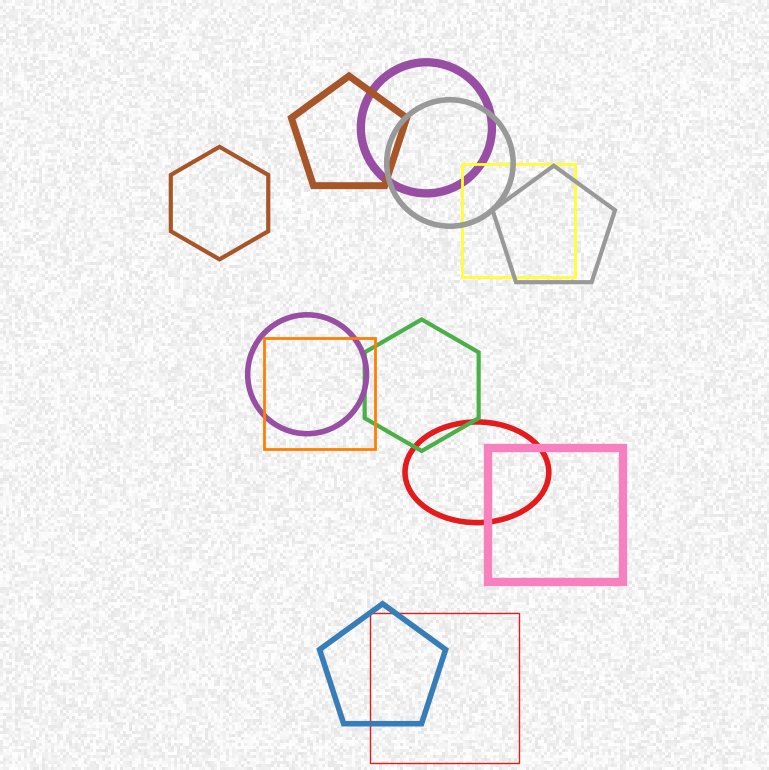[{"shape": "square", "thickness": 0.5, "radius": 0.48, "center": [0.577, 0.106]}, {"shape": "oval", "thickness": 2, "radius": 0.47, "center": [0.619, 0.387]}, {"shape": "pentagon", "thickness": 2, "radius": 0.43, "center": [0.497, 0.13]}, {"shape": "hexagon", "thickness": 1.5, "radius": 0.43, "center": [0.548, 0.5]}, {"shape": "circle", "thickness": 2, "radius": 0.39, "center": [0.399, 0.514]}, {"shape": "circle", "thickness": 3, "radius": 0.43, "center": [0.554, 0.834]}, {"shape": "square", "thickness": 1, "radius": 0.36, "center": [0.415, 0.489]}, {"shape": "square", "thickness": 1, "radius": 0.37, "center": [0.673, 0.714]}, {"shape": "hexagon", "thickness": 1.5, "radius": 0.37, "center": [0.285, 0.736]}, {"shape": "pentagon", "thickness": 2.5, "radius": 0.39, "center": [0.453, 0.823]}, {"shape": "square", "thickness": 3, "radius": 0.44, "center": [0.721, 0.331]}, {"shape": "pentagon", "thickness": 1.5, "radius": 0.42, "center": [0.719, 0.701]}, {"shape": "circle", "thickness": 2, "radius": 0.41, "center": [0.584, 0.788]}]